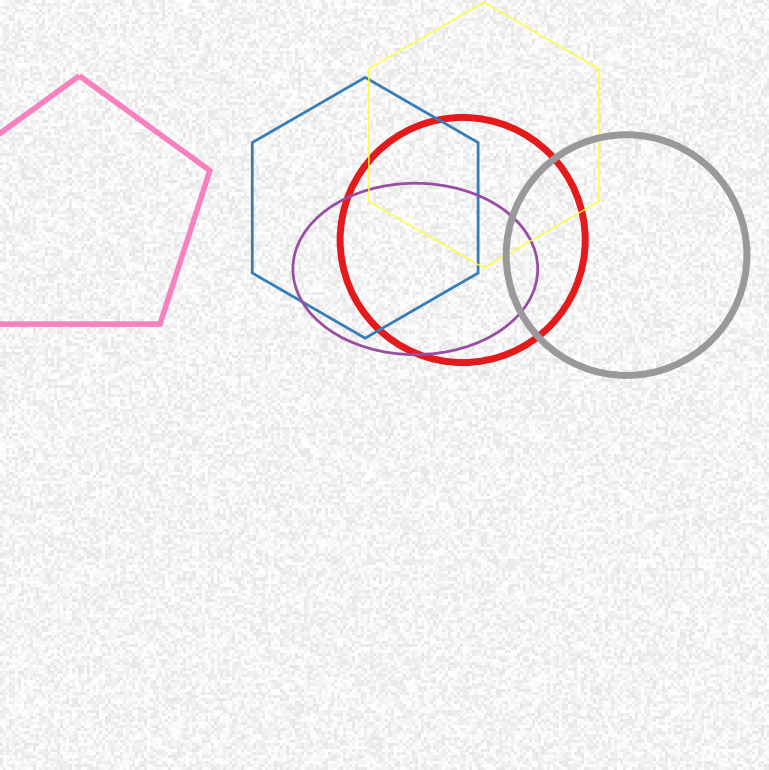[{"shape": "circle", "thickness": 2.5, "radius": 0.8, "center": [0.601, 0.688]}, {"shape": "hexagon", "thickness": 1, "radius": 0.85, "center": [0.474, 0.73]}, {"shape": "oval", "thickness": 1, "radius": 0.79, "center": [0.539, 0.651]}, {"shape": "hexagon", "thickness": 0.5, "radius": 0.86, "center": [0.628, 0.825]}, {"shape": "pentagon", "thickness": 2, "radius": 0.89, "center": [0.103, 0.723]}, {"shape": "circle", "thickness": 2.5, "radius": 0.78, "center": [0.814, 0.669]}]